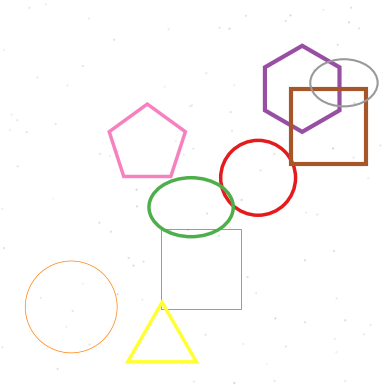[{"shape": "circle", "thickness": 2.5, "radius": 0.49, "center": [0.67, 0.538]}, {"shape": "square", "thickness": 0.5, "radius": 0.52, "center": [0.522, 0.302]}, {"shape": "oval", "thickness": 2.5, "radius": 0.55, "center": [0.496, 0.462]}, {"shape": "hexagon", "thickness": 3, "radius": 0.56, "center": [0.785, 0.769]}, {"shape": "circle", "thickness": 0.5, "radius": 0.6, "center": [0.185, 0.203]}, {"shape": "triangle", "thickness": 2.5, "radius": 0.51, "center": [0.421, 0.112]}, {"shape": "square", "thickness": 3, "radius": 0.49, "center": [0.854, 0.671]}, {"shape": "pentagon", "thickness": 2.5, "radius": 0.52, "center": [0.383, 0.626]}, {"shape": "oval", "thickness": 1.5, "radius": 0.44, "center": [0.893, 0.785]}]